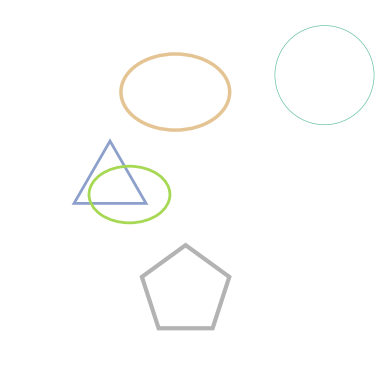[{"shape": "circle", "thickness": 0.5, "radius": 0.64, "center": [0.843, 0.805]}, {"shape": "triangle", "thickness": 2, "radius": 0.54, "center": [0.286, 0.526]}, {"shape": "oval", "thickness": 2, "radius": 0.53, "center": [0.336, 0.495]}, {"shape": "oval", "thickness": 2.5, "radius": 0.71, "center": [0.455, 0.761]}, {"shape": "pentagon", "thickness": 3, "radius": 0.6, "center": [0.482, 0.244]}]